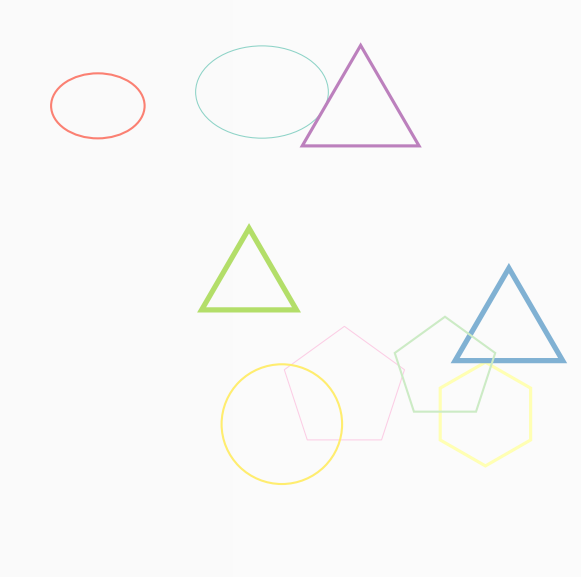[{"shape": "oval", "thickness": 0.5, "radius": 0.57, "center": [0.451, 0.84]}, {"shape": "hexagon", "thickness": 1.5, "radius": 0.45, "center": [0.835, 0.282]}, {"shape": "oval", "thickness": 1, "radius": 0.4, "center": [0.168, 0.816]}, {"shape": "triangle", "thickness": 2.5, "radius": 0.53, "center": [0.876, 0.428]}, {"shape": "triangle", "thickness": 2.5, "radius": 0.47, "center": [0.428, 0.51]}, {"shape": "pentagon", "thickness": 0.5, "radius": 0.54, "center": [0.593, 0.325]}, {"shape": "triangle", "thickness": 1.5, "radius": 0.58, "center": [0.62, 0.805]}, {"shape": "pentagon", "thickness": 1, "radius": 0.45, "center": [0.766, 0.36]}, {"shape": "circle", "thickness": 1, "radius": 0.52, "center": [0.485, 0.265]}]